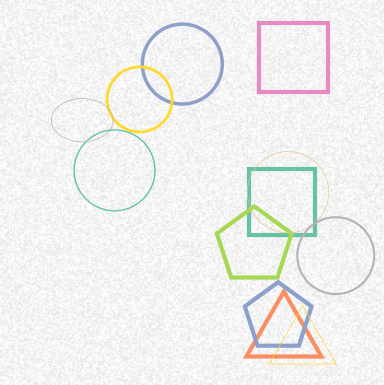[{"shape": "square", "thickness": 3, "radius": 0.43, "center": [0.733, 0.474]}, {"shape": "circle", "thickness": 1, "radius": 0.53, "center": [0.298, 0.557]}, {"shape": "triangle", "thickness": 3, "radius": 0.56, "center": [0.737, 0.13]}, {"shape": "circle", "thickness": 2.5, "radius": 0.52, "center": [0.474, 0.834]}, {"shape": "pentagon", "thickness": 3, "radius": 0.46, "center": [0.723, 0.176]}, {"shape": "square", "thickness": 3, "radius": 0.45, "center": [0.763, 0.85]}, {"shape": "pentagon", "thickness": 3, "radius": 0.51, "center": [0.661, 0.362]}, {"shape": "circle", "thickness": 2, "radius": 0.42, "center": [0.363, 0.742]}, {"shape": "triangle", "thickness": 0.5, "radius": 0.5, "center": [0.786, 0.105]}, {"shape": "circle", "thickness": 0.5, "radius": 0.53, "center": [0.748, 0.501]}, {"shape": "oval", "thickness": 0.5, "radius": 0.4, "center": [0.214, 0.688]}, {"shape": "circle", "thickness": 1.5, "radius": 0.5, "center": [0.872, 0.336]}]